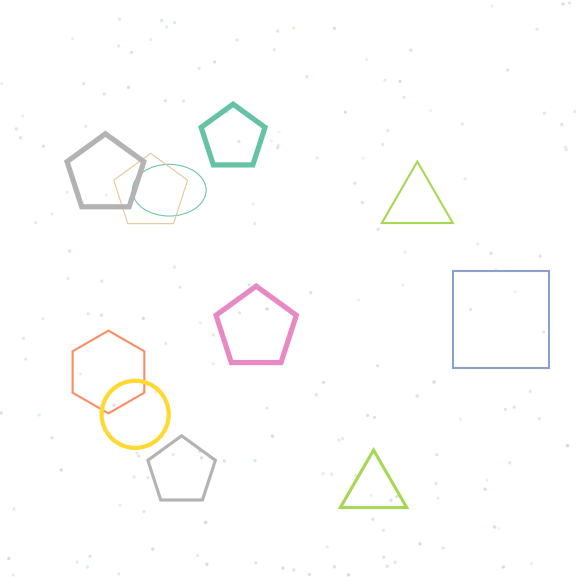[{"shape": "pentagon", "thickness": 2.5, "radius": 0.29, "center": [0.404, 0.761]}, {"shape": "oval", "thickness": 0.5, "radius": 0.32, "center": [0.293, 0.67]}, {"shape": "hexagon", "thickness": 1, "radius": 0.36, "center": [0.188, 0.355]}, {"shape": "square", "thickness": 1, "radius": 0.42, "center": [0.868, 0.446]}, {"shape": "pentagon", "thickness": 2.5, "radius": 0.37, "center": [0.444, 0.431]}, {"shape": "triangle", "thickness": 1.5, "radius": 0.33, "center": [0.647, 0.153]}, {"shape": "triangle", "thickness": 1, "radius": 0.35, "center": [0.723, 0.648]}, {"shape": "circle", "thickness": 2, "radius": 0.29, "center": [0.234, 0.282]}, {"shape": "pentagon", "thickness": 0.5, "radius": 0.34, "center": [0.261, 0.666]}, {"shape": "pentagon", "thickness": 1.5, "radius": 0.31, "center": [0.314, 0.183]}, {"shape": "pentagon", "thickness": 2.5, "radius": 0.35, "center": [0.183, 0.698]}]